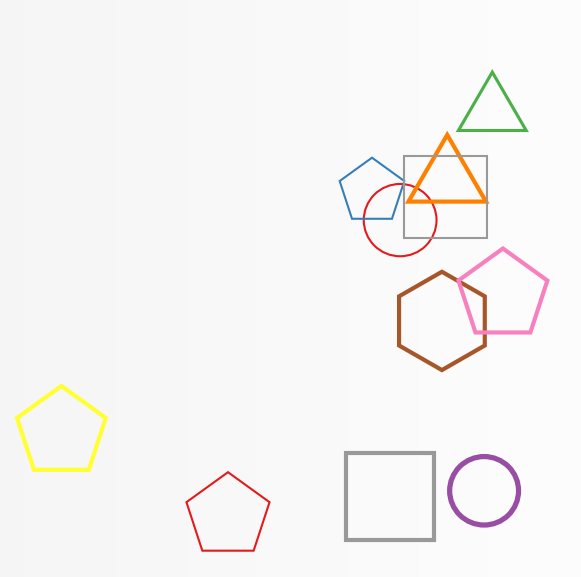[{"shape": "circle", "thickness": 1, "radius": 0.31, "center": [0.688, 0.618]}, {"shape": "pentagon", "thickness": 1, "radius": 0.38, "center": [0.392, 0.106]}, {"shape": "pentagon", "thickness": 1, "radius": 0.29, "center": [0.64, 0.668]}, {"shape": "triangle", "thickness": 1.5, "radius": 0.34, "center": [0.847, 0.807]}, {"shape": "circle", "thickness": 2.5, "radius": 0.3, "center": [0.833, 0.149]}, {"shape": "triangle", "thickness": 2, "radius": 0.39, "center": [0.769, 0.689]}, {"shape": "pentagon", "thickness": 2, "radius": 0.4, "center": [0.106, 0.251]}, {"shape": "hexagon", "thickness": 2, "radius": 0.43, "center": [0.76, 0.443]}, {"shape": "pentagon", "thickness": 2, "radius": 0.4, "center": [0.865, 0.488]}, {"shape": "square", "thickness": 1, "radius": 0.35, "center": [0.767, 0.659]}, {"shape": "square", "thickness": 2, "radius": 0.38, "center": [0.671, 0.139]}]